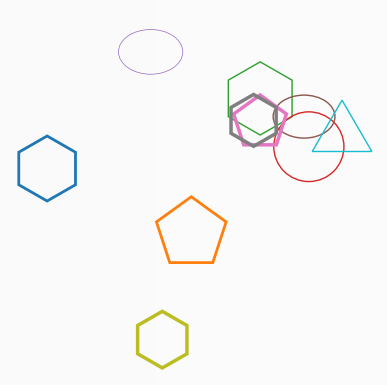[{"shape": "hexagon", "thickness": 2, "radius": 0.42, "center": [0.122, 0.562]}, {"shape": "pentagon", "thickness": 2, "radius": 0.47, "center": [0.494, 0.394]}, {"shape": "hexagon", "thickness": 1, "radius": 0.47, "center": [0.671, 0.744]}, {"shape": "circle", "thickness": 1, "radius": 0.45, "center": [0.797, 0.619]}, {"shape": "oval", "thickness": 0.5, "radius": 0.41, "center": [0.389, 0.865]}, {"shape": "oval", "thickness": 1, "radius": 0.4, "center": [0.785, 0.697]}, {"shape": "pentagon", "thickness": 2.5, "radius": 0.36, "center": [0.671, 0.682]}, {"shape": "hexagon", "thickness": 2.5, "radius": 0.34, "center": [0.654, 0.687]}, {"shape": "hexagon", "thickness": 2.5, "radius": 0.37, "center": [0.419, 0.118]}, {"shape": "triangle", "thickness": 1, "radius": 0.44, "center": [0.883, 0.651]}]